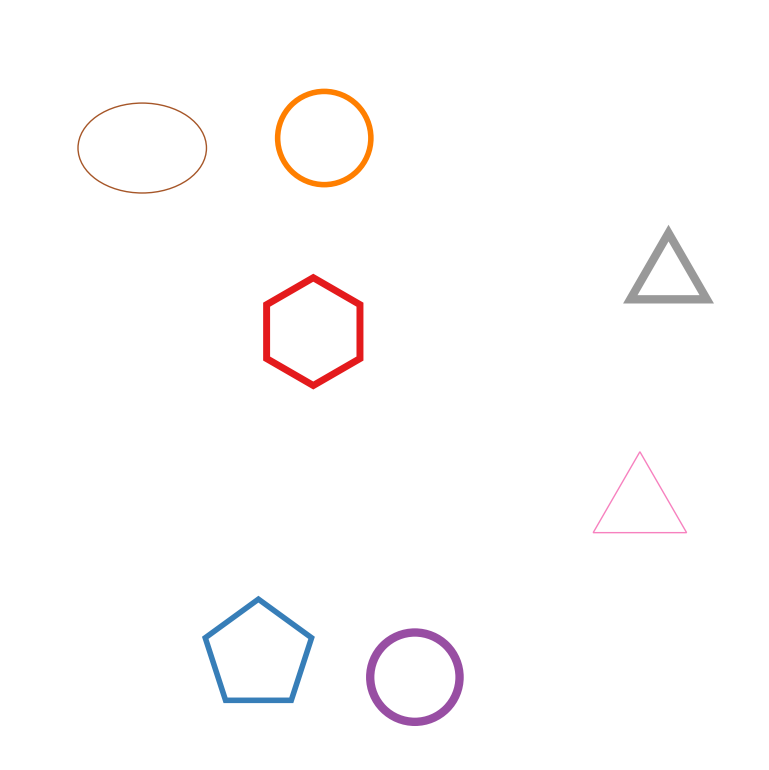[{"shape": "hexagon", "thickness": 2.5, "radius": 0.35, "center": [0.407, 0.569]}, {"shape": "pentagon", "thickness": 2, "radius": 0.36, "center": [0.336, 0.149]}, {"shape": "circle", "thickness": 3, "radius": 0.29, "center": [0.539, 0.121]}, {"shape": "circle", "thickness": 2, "radius": 0.3, "center": [0.421, 0.821]}, {"shape": "oval", "thickness": 0.5, "radius": 0.42, "center": [0.185, 0.808]}, {"shape": "triangle", "thickness": 0.5, "radius": 0.35, "center": [0.831, 0.343]}, {"shape": "triangle", "thickness": 3, "radius": 0.29, "center": [0.868, 0.64]}]